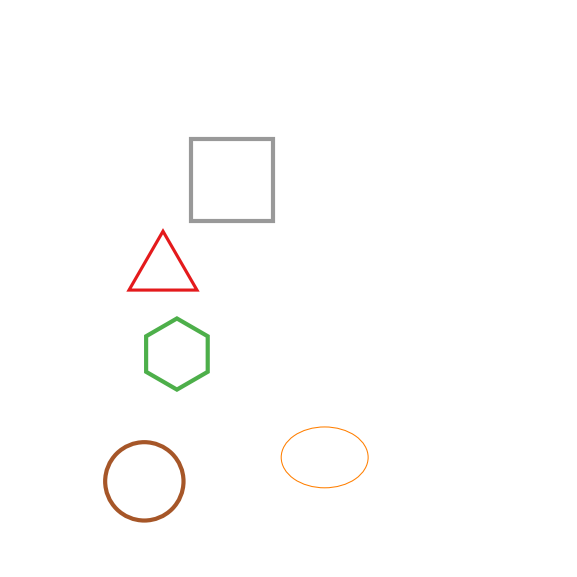[{"shape": "triangle", "thickness": 1.5, "radius": 0.34, "center": [0.282, 0.531]}, {"shape": "hexagon", "thickness": 2, "radius": 0.31, "center": [0.306, 0.386]}, {"shape": "oval", "thickness": 0.5, "radius": 0.38, "center": [0.562, 0.207]}, {"shape": "circle", "thickness": 2, "radius": 0.34, "center": [0.25, 0.166]}, {"shape": "square", "thickness": 2, "radius": 0.36, "center": [0.402, 0.687]}]